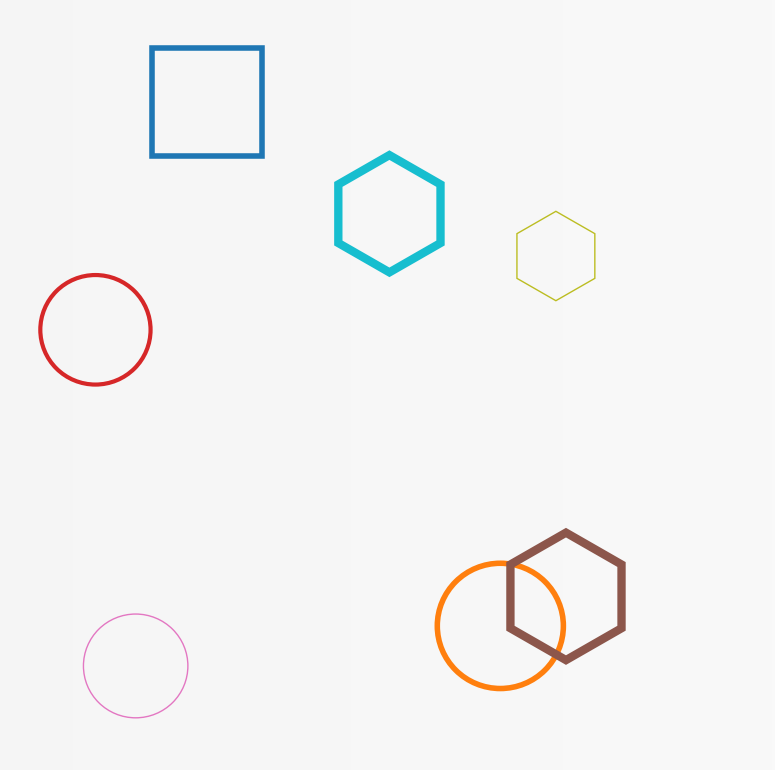[{"shape": "square", "thickness": 2, "radius": 0.35, "center": [0.267, 0.868]}, {"shape": "circle", "thickness": 2, "radius": 0.41, "center": [0.646, 0.187]}, {"shape": "circle", "thickness": 1.5, "radius": 0.36, "center": [0.123, 0.572]}, {"shape": "hexagon", "thickness": 3, "radius": 0.41, "center": [0.73, 0.225]}, {"shape": "circle", "thickness": 0.5, "radius": 0.34, "center": [0.175, 0.135]}, {"shape": "hexagon", "thickness": 0.5, "radius": 0.29, "center": [0.717, 0.668]}, {"shape": "hexagon", "thickness": 3, "radius": 0.38, "center": [0.502, 0.722]}]